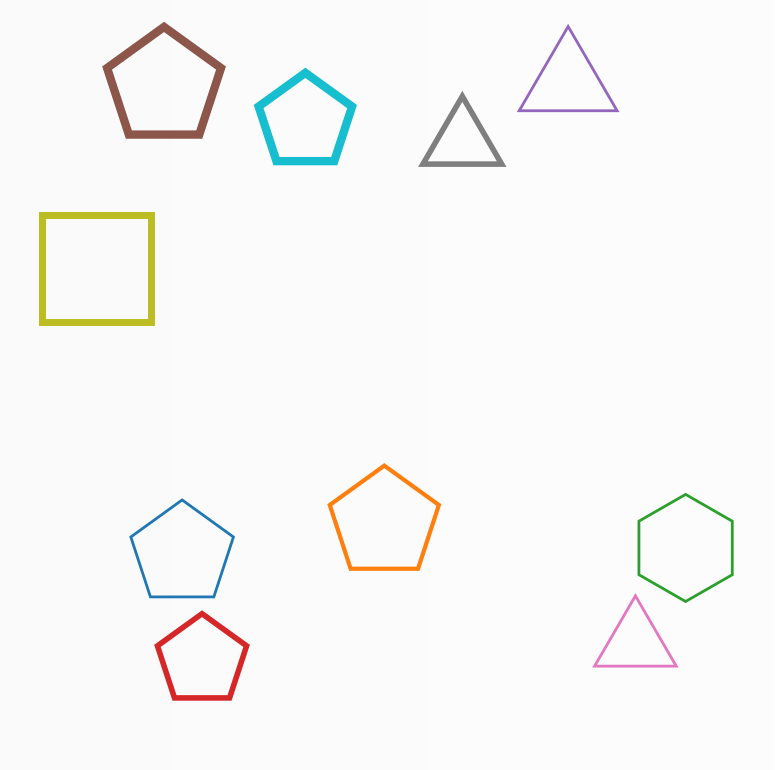[{"shape": "pentagon", "thickness": 1, "radius": 0.35, "center": [0.235, 0.281]}, {"shape": "pentagon", "thickness": 1.5, "radius": 0.37, "center": [0.496, 0.321]}, {"shape": "hexagon", "thickness": 1, "radius": 0.35, "center": [0.885, 0.288]}, {"shape": "pentagon", "thickness": 2, "radius": 0.3, "center": [0.261, 0.143]}, {"shape": "triangle", "thickness": 1, "radius": 0.36, "center": [0.733, 0.893]}, {"shape": "pentagon", "thickness": 3, "radius": 0.39, "center": [0.212, 0.888]}, {"shape": "triangle", "thickness": 1, "radius": 0.3, "center": [0.82, 0.165]}, {"shape": "triangle", "thickness": 2, "radius": 0.29, "center": [0.597, 0.816]}, {"shape": "square", "thickness": 2.5, "radius": 0.35, "center": [0.125, 0.651]}, {"shape": "pentagon", "thickness": 3, "radius": 0.32, "center": [0.394, 0.842]}]